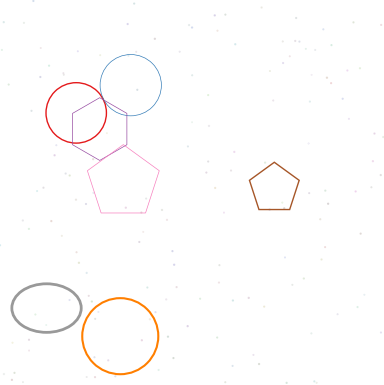[{"shape": "circle", "thickness": 1, "radius": 0.39, "center": [0.198, 0.707]}, {"shape": "circle", "thickness": 0.5, "radius": 0.4, "center": [0.34, 0.779]}, {"shape": "hexagon", "thickness": 0.5, "radius": 0.41, "center": [0.259, 0.665]}, {"shape": "circle", "thickness": 1.5, "radius": 0.49, "center": [0.312, 0.127]}, {"shape": "pentagon", "thickness": 1, "radius": 0.34, "center": [0.713, 0.511]}, {"shape": "pentagon", "thickness": 0.5, "radius": 0.49, "center": [0.32, 0.526]}, {"shape": "oval", "thickness": 2, "radius": 0.45, "center": [0.121, 0.2]}]